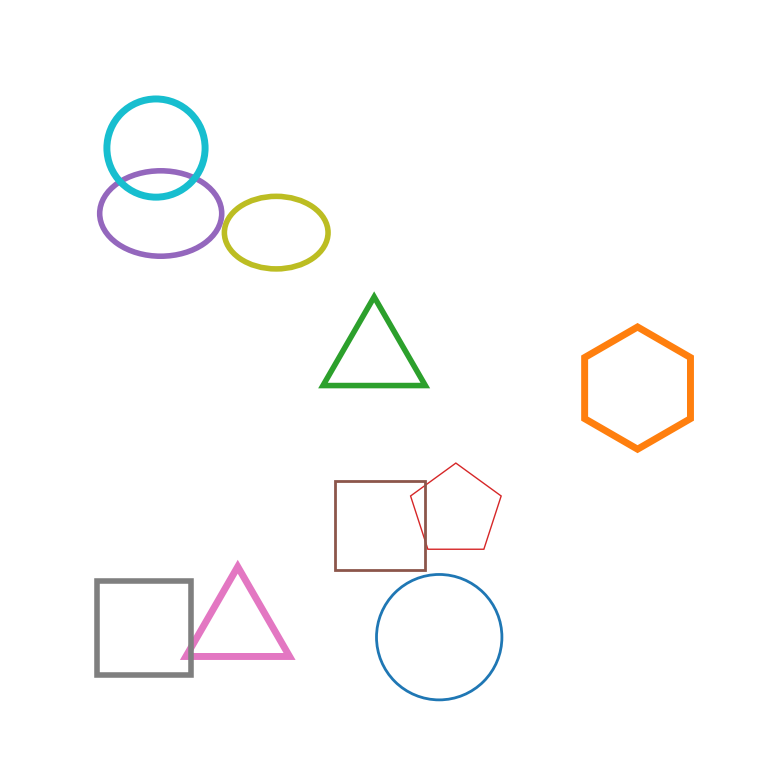[{"shape": "circle", "thickness": 1, "radius": 0.41, "center": [0.57, 0.172]}, {"shape": "hexagon", "thickness": 2.5, "radius": 0.4, "center": [0.828, 0.496]}, {"shape": "triangle", "thickness": 2, "radius": 0.38, "center": [0.486, 0.538]}, {"shape": "pentagon", "thickness": 0.5, "radius": 0.31, "center": [0.592, 0.337]}, {"shape": "oval", "thickness": 2, "radius": 0.4, "center": [0.209, 0.723]}, {"shape": "square", "thickness": 1, "radius": 0.29, "center": [0.494, 0.317]}, {"shape": "triangle", "thickness": 2.5, "radius": 0.39, "center": [0.309, 0.186]}, {"shape": "square", "thickness": 2, "radius": 0.31, "center": [0.187, 0.184]}, {"shape": "oval", "thickness": 2, "radius": 0.34, "center": [0.359, 0.698]}, {"shape": "circle", "thickness": 2.5, "radius": 0.32, "center": [0.203, 0.808]}]